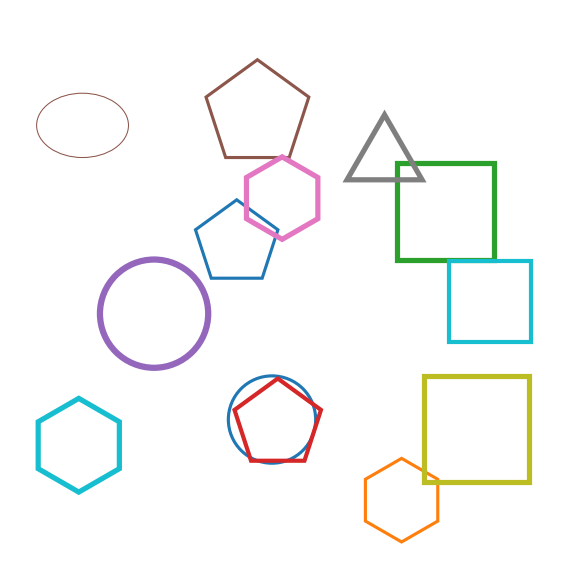[{"shape": "circle", "thickness": 1.5, "radius": 0.38, "center": [0.471, 0.273]}, {"shape": "pentagon", "thickness": 1.5, "radius": 0.38, "center": [0.41, 0.578]}, {"shape": "hexagon", "thickness": 1.5, "radius": 0.36, "center": [0.695, 0.133]}, {"shape": "square", "thickness": 2.5, "radius": 0.42, "center": [0.772, 0.632]}, {"shape": "pentagon", "thickness": 2, "radius": 0.39, "center": [0.481, 0.265]}, {"shape": "circle", "thickness": 3, "radius": 0.47, "center": [0.267, 0.456]}, {"shape": "pentagon", "thickness": 1.5, "radius": 0.47, "center": [0.446, 0.802]}, {"shape": "oval", "thickness": 0.5, "radius": 0.4, "center": [0.143, 0.782]}, {"shape": "hexagon", "thickness": 2.5, "radius": 0.36, "center": [0.489, 0.656]}, {"shape": "triangle", "thickness": 2.5, "radius": 0.38, "center": [0.666, 0.725]}, {"shape": "square", "thickness": 2.5, "radius": 0.46, "center": [0.825, 0.257]}, {"shape": "hexagon", "thickness": 2.5, "radius": 0.41, "center": [0.136, 0.228]}, {"shape": "square", "thickness": 2, "radius": 0.35, "center": [0.849, 0.477]}]